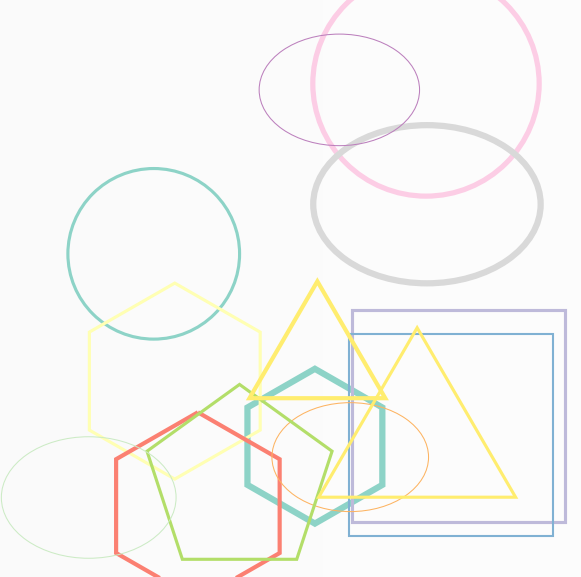[{"shape": "circle", "thickness": 1.5, "radius": 0.74, "center": [0.264, 0.56]}, {"shape": "hexagon", "thickness": 3, "radius": 0.67, "center": [0.542, 0.227]}, {"shape": "hexagon", "thickness": 1.5, "radius": 0.85, "center": [0.301, 0.339]}, {"shape": "square", "thickness": 1.5, "radius": 0.92, "center": [0.789, 0.279]}, {"shape": "hexagon", "thickness": 2, "radius": 0.81, "center": [0.34, 0.123]}, {"shape": "square", "thickness": 1, "radius": 0.88, "center": [0.776, 0.246]}, {"shape": "oval", "thickness": 0.5, "radius": 0.67, "center": [0.603, 0.208]}, {"shape": "pentagon", "thickness": 1.5, "radius": 0.84, "center": [0.412, 0.166]}, {"shape": "circle", "thickness": 2.5, "radius": 0.97, "center": [0.733, 0.854]}, {"shape": "oval", "thickness": 3, "radius": 0.98, "center": [0.735, 0.645]}, {"shape": "oval", "thickness": 0.5, "radius": 0.69, "center": [0.584, 0.844]}, {"shape": "oval", "thickness": 0.5, "radius": 0.75, "center": [0.153, 0.138]}, {"shape": "triangle", "thickness": 1.5, "radius": 0.98, "center": [0.718, 0.236]}, {"shape": "triangle", "thickness": 2, "radius": 0.67, "center": [0.546, 0.377]}]